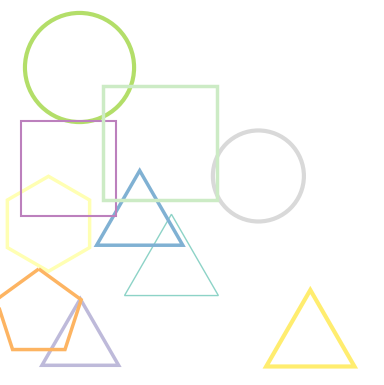[{"shape": "triangle", "thickness": 1, "radius": 0.7, "center": [0.445, 0.303]}, {"shape": "hexagon", "thickness": 2.5, "radius": 0.62, "center": [0.126, 0.419]}, {"shape": "triangle", "thickness": 2.5, "radius": 0.57, "center": [0.209, 0.109]}, {"shape": "triangle", "thickness": 2.5, "radius": 0.65, "center": [0.363, 0.428]}, {"shape": "pentagon", "thickness": 2.5, "radius": 0.58, "center": [0.101, 0.186]}, {"shape": "circle", "thickness": 3, "radius": 0.71, "center": [0.207, 0.825]}, {"shape": "circle", "thickness": 3, "radius": 0.59, "center": [0.671, 0.543]}, {"shape": "square", "thickness": 1.5, "radius": 0.61, "center": [0.178, 0.562]}, {"shape": "square", "thickness": 2.5, "radius": 0.74, "center": [0.415, 0.628]}, {"shape": "triangle", "thickness": 3, "radius": 0.66, "center": [0.806, 0.114]}]